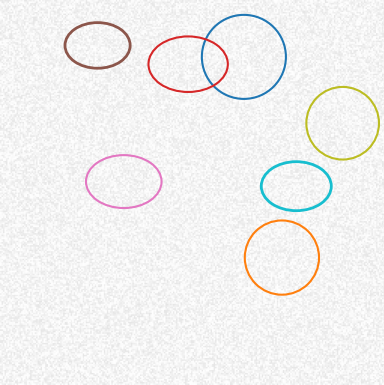[{"shape": "circle", "thickness": 1.5, "radius": 0.55, "center": [0.633, 0.852]}, {"shape": "circle", "thickness": 1.5, "radius": 0.48, "center": [0.732, 0.331]}, {"shape": "oval", "thickness": 1.5, "radius": 0.52, "center": [0.489, 0.833]}, {"shape": "oval", "thickness": 2, "radius": 0.42, "center": [0.253, 0.882]}, {"shape": "oval", "thickness": 1.5, "radius": 0.49, "center": [0.321, 0.528]}, {"shape": "circle", "thickness": 1.5, "radius": 0.47, "center": [0.89, 0.68]}, {"shape": "oval", "thickness": 2, "radius": 0.45, "center": [0.77, 0.516]}]